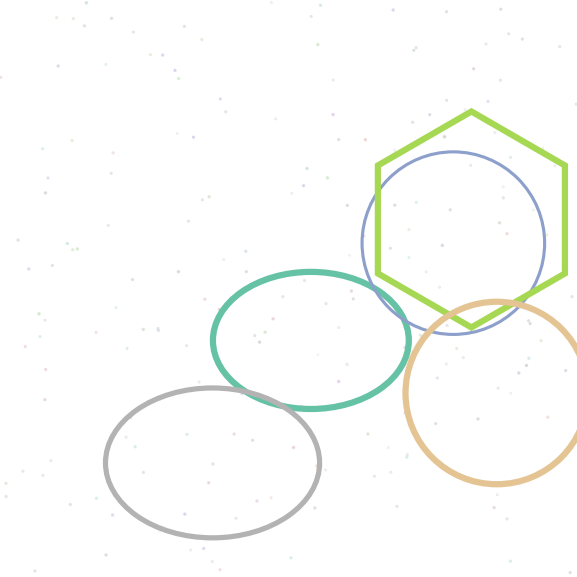[{"shape": "oval", "thickness": 3, "radius": 0.85, "center": [0.538, 0.41]}, {"shape": "circle", "thickness": 1.5, "radius": 0.79, "center": [0.785, 0.578]}, {"shape": "hexagon", "thickness": 3, "radius": 0.93, "center": [0.816, 0.619]}, {"shape": "circle", "thickness": 3, "radius": 0.79, "center": [0.86, 0.319]}, {"shape": "oval", "thickness": 2.5, "radius": 0.93, "center": [0.368, 0.198]}]